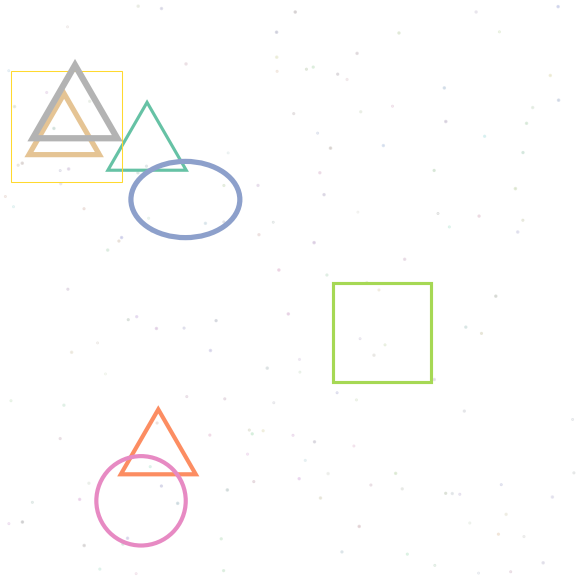[{"shape": "triangle", "thickness": 1.5, "radius": 0.39, "center": [0.255, 0.744]}, {"shape": "triangle", "thickness": 2, "radius": 0.37, "center": [0.274, 0.215]}, {"shape": "oval", "thickness": 2.5, "radius": 0.47, "center": [0.321, 0.654]}, {"shape": "circle", "thickness": 2, "radius": 0.39, "center": [0.244, 0.132]}, {"shape": "square", "thickness": 1.5, "radius": 0.43, "center": [0.661, 0.423]}, {"shape": "square", "thickness": 0.5, "radius": 0.48, "center": [0.115, 0.78]}, {"shape": "triangle", "thickness": 2.5, "radius": 0.35, "center": [0.111, 0.767]}, {"shape": "triangle", "thickness": 3, "radius": 0.42, "center": [0.13, 0.802]}]